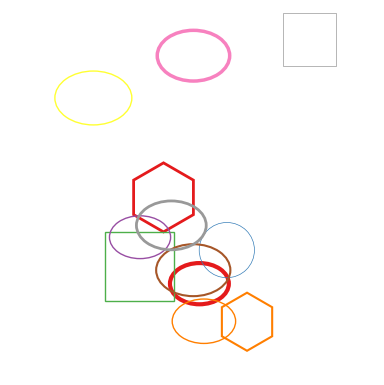[{"shape": "oval", "thickness": 3, "radius": 0.38, "center": [0.518, 0.263]}, {"shape": "hexagon", "thickness": 2, "radius": 0.45, "center": [0.425, 0.487]}, {"shape": "circle", "thickness": 0.5, "radius": 0.36, "center": [0.589, 0.35]}, {"shape": "square", "thickness": 1, "radius": 0.45, "center": [0.362, 0.308]}, {"shape": "oval", "thickness": 1, "radius": 0.4, "center": [0.364, 0.384]}, {"shape": "oval", "thickness": 1, "radius": 0.41, "center": [0.53, 0.166]}, {"shape": "hexagon", "thickness": 1.5, "radius": 0.38, "center": [0.642, 0.164]}, {"shape": "oval", "thickness": 1, "radius": 0.5, "center": [0.242, 0.746]}, {"shape": "oval", "thickness": 1.5, "radius": 0.48, "center": [0.502, 0.298]}, {"shape": "oval", "thickness": 2.5, "radius": 0.47, "center": [0.502, 0.855]}, {"shape": "oval", "thickness": 2, "radius": 0.45, "center": [0.445, 0.415]}, {"shape": "square", "thickness": 0.5, "radius": 0.34, "center": [0.804, 0.897]}]